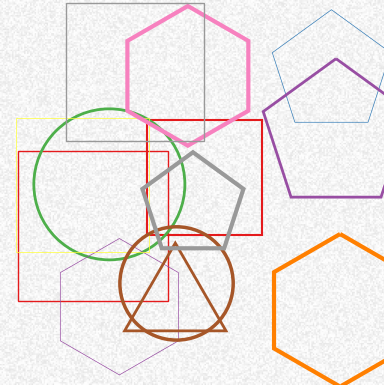[{"shape": "square", "thickness": 1.5, "radius": 0.75, "center": [0.532, 0.539]}, {"shape": "square", "thickness": 1, "radius": 0.97, "center": [0.242, 0.413]}, {"shape": "pentagon", "thickness": 0.5, "radius": 0.81, "center": [0.861, 0.813]}, {"shape": "circle", "thickness": 2, "radius": 0.98, "center": [0.284, 0.521]}, {"shape": "hexagon", "thickness": 0.5, "radius": 0.89, "center": [0.31, 0.203]}, {"shape": "pentagon", "thickness": 2, "radius": 0.99, "center": [0.873, 0.649]}, {"shape": "hexagon", "thickness": 3, "radius": 0.99, "center": [0.883, 0.194]}, {"shape": "square", "thickness": 0.5, "radius": 0.87, "center": [0.215, 0.52]}, {"shape": "triangle", "thickness": 2, "radius": 0.76, "center": [0.455, 0.217]}, {"shape": "circle", "thickness": 2.5, "radius": 0.74, "center": [0.459, 0.264]}, {"shape": "hexagon", "thickness": 3, "radius": 0.91, "center": [0.488, 0.803]}, {"shape": "square", "thickness": 1, "radius": 0.9, "center": [0.35, 0.813]}, {"shape": "pentagon", "thickness": 3, "radius": 0.69, "center": [0.501, 0.467]}]